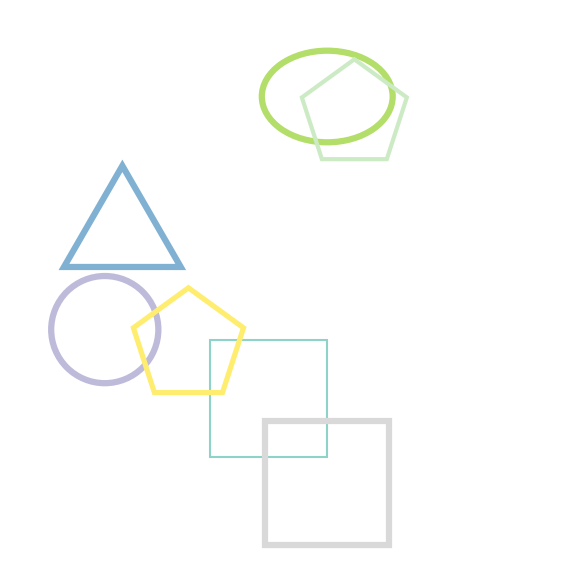[{"shape": "square", "thickness": 1, "radius": 0.51, "center": [0.465, 0.309]}, {"shape": "circle", "thickness": 3, "radius": 0.46, "center": [0.181, 0.428]}, {"shape": "triangle", "thickness": 3, "radius": 0.58, "center": [0.212, 0.595]}, {"shape": "oval", "thickness": 3, "radius": 0.57, "center": [0.567, 0.832]}, {"shape": "square", "thickness": 3, "radius": 0.54, "center": [0.566, 0.163]}, {"shape": "pentagon", "thickness": 2, "radius": 0.48, "center": [0.614, 0.801]}, {"shape": "pentagon", "thickness": 2.5, "radius": 0.5, "center": [0.326, 0.4]}]